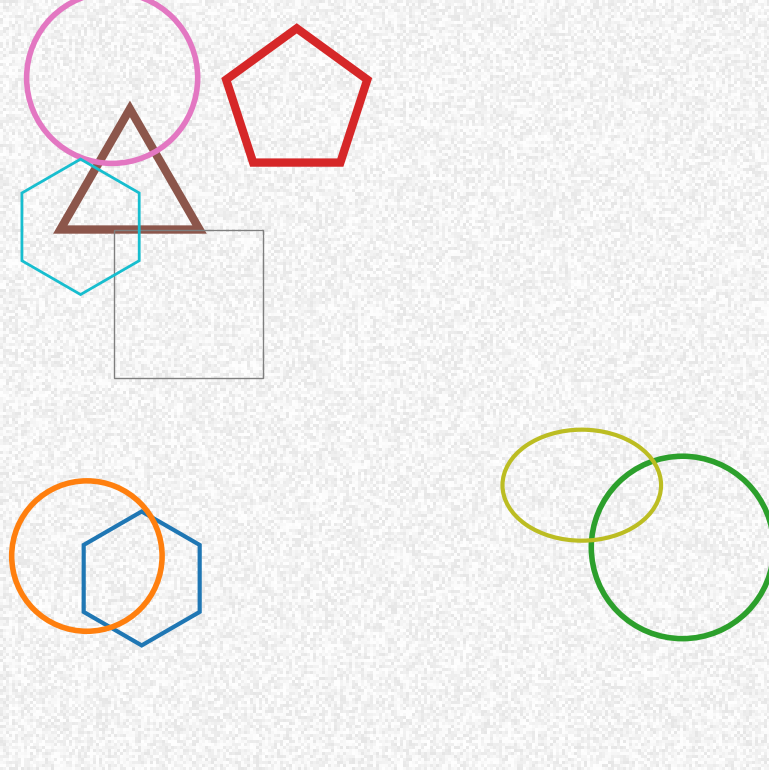[{"shape": "hexagon", "thickness": 1.5, "radius": 0.43, "center": [0.184, 0.249]}, {"shape": "circle", "thickness": 2, "radius": 0.49, "center": [0.113, 0.278]}, {"shape": "circle", "thickness": 2, "radius": 0.59, "center": [0.886, 0.289]}, {"shape": "pentagon", "thickness": 3, "radius": 0.48, "center": [0.385, 0.867]}, {"shape": "triangle", "thickness": 3, "radius": 0.52, "center": [0.169, 0.754]}, {"shape": "circle", "thickness": 2, "radius": 0.56, "center": [0.146, 0.899]}, {"shape": "square", "thickness": 0.5, "radius": 0.48, "center": [0.245, 0.605]}, {"shape": "oval", "thickness": 1.5, "radius": 0.51, "center": [0.756, 0.37]}, {"shape": "hexagon", "thickness": 1, "radius": 0.44, "center": [0.105, 0.705]}]